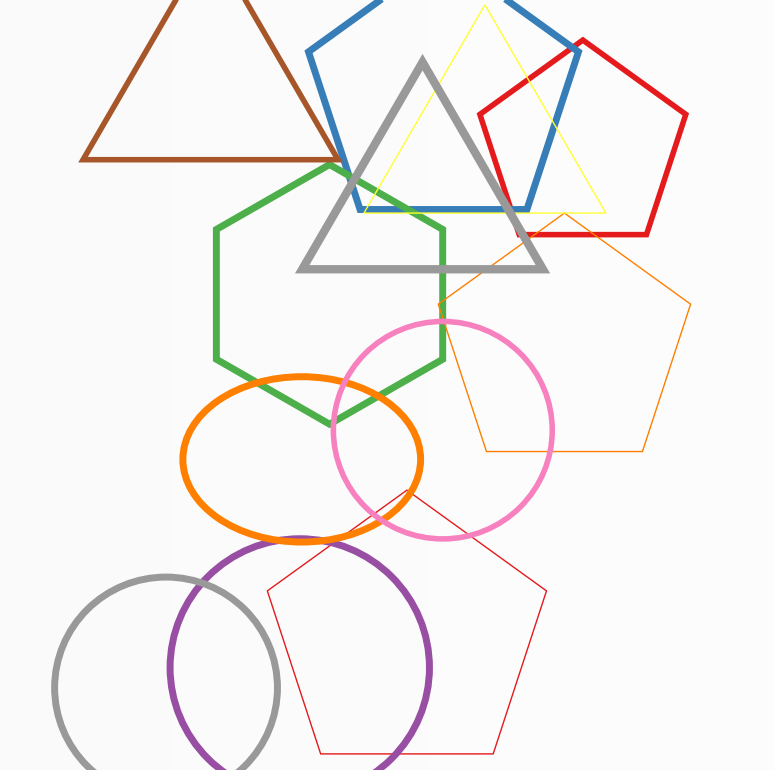[{"shape": "pentagon", "thickness": 2, "radius": 0.7, "center": [0.752, 0.808]}, {"shape": "pentagon", "thickness": 0.5, "radius": 0.95, "center": [0.525, 0.174]}, {"shape": "pentagon", "thickness": 2.5, "radius": 0.92, "center": [0.572, 0.876]}, {"shape": "hexagon", "thickness": 2.5, "radius": 0.84, "center": [0.425, 0.618]}, {"shape": "circle", "thickness": 2.5, "radius": 0.84, "center": [0.387, 0.133]}, {"shape": "pentagon", "thickness": 0.5, "radius": 0.86, "center": [0.728, 0.552]}, {"shape": "oval", "thickness": 2.5, "radius": 0.77, "center": [0.389, 0.403]}, {"shape": "triangle", "thickness": 0.5, "radius": 0.9, "center": [0.626, 0.813]}, {"shape": "triangle", "thickness": 2, "radius": 0.95, "center": [0.272, 0.888]}, {"shape": "circle", "thickness": 2, "radius": 0.71, "center": [0.571, 0.441]}, {"shape": "triangle", "thickness": 3, "radius": 0.9, "center": [0.545, 0.74]}, {"shape": "circle", "thickness": 2.5, "radius": 0.72, "center": [0.214, 0.107]}]